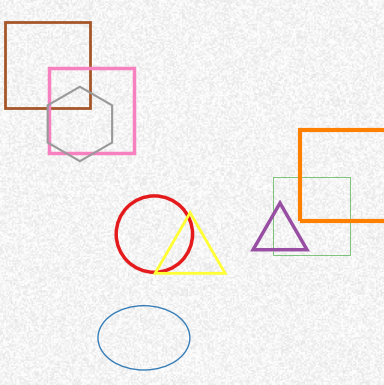[{"shape": "circle", "thickness": 2.5, "radius": 0.5, "center": [0.401, 0.392]}, {"shape": "oval", "thickness": 1, "radius": 0.6, "center": [0.374, 0.122]}, {"shape": "square", "thickness": 0.5, "radius": 0.5, "center": [0.81, 0.439]}, {"shape": "triangle", "thickness": 2.5, "radius": 0.4, "center": [0.727, 0.392]}, {"shape": "square", "thickness": 3, "radius": 0.6, "center": [0.898, 0.544]}, {"shape": "triangle", "thickness": 2, "radius": 0.52, "center": [0.494, 0.343]}, {"shape": "square", "thickness": 2, "radius": 0.55, "center": [0.123, 0.831]}, {"shape": "square", "thickness": 2.5, "radius": 0.55, "center": [0.238, 0.714]}, {"shape": "hexagon", "thickness": 1.5, "radius": 0.48, "center": [0.208, 0.678]}]